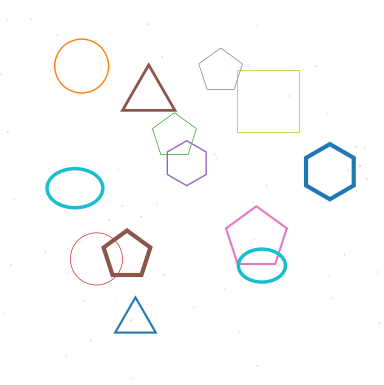[{"shape": "hexagon", "thickness": 3, "radius": 0.36, "center": [0.857, 0.554]}, {"shape": "triangle", "thickness": 1.5, "radius": 0.3, "center": [0.352, 0.167]}, {"shape": "circle", "thickness": 1, "radius": 0.35, "center": [0.212, 0.828]}, {"shape": "pentagon", "thickness": 0.5, "radius": 0.3, "center": [0.453, 0.647]}, {"shape": "circle", "thickness": 0.5, "radius": 0.34, "center": [0.25, 0.327]}, {"shape": "hexagon", "thickness": 1, "radius": 0.29, "center": [0.485, 0.576]}, {"shape": "pentagon", "thickness": 3, "radius": 0.32, "center": [0.33, 0.337]}, {"shape": "triangle", "thickness": 2, "radius": 0.39, "center": [0.386, 0.753]}, {"shape": "pentagon", "thickness": 1.5, "radius": 0.41, "center": [0.666, 0.381]}, {"shape": "pentagon", "thickness": 0.5, "radius": 0.3, "center": [0.573, 0.816]}, {"shape": "square", "thickness": 0.5, "radius": 0.4, "center": [0.696, 0.739]}, {"shape": "oval", "thickness": 2.5, "radius": 0.31, "center": [0.68, 0.31]}, {"shape": "oval", "thickness": 2.5, "radius": 0.36, "center": [0.195, 0.511]}]